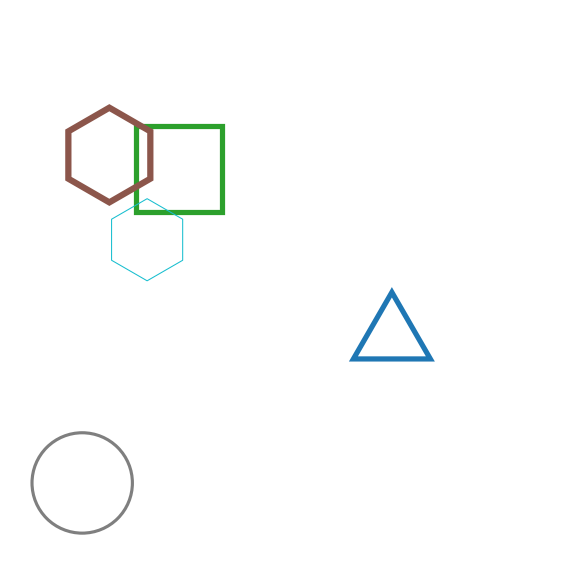[{"shape": "triangle", "thickness": 2.5, "radius": 0.38, "center": [0.679, 0.416]}, {"shape": "square", "thickness": 2.5, "radius": 0.37, "center": [0.31, 0.707]}, {"shape": "hexagon", "thickness": 3, "radius": 0.41, "center": [0.189, 0.731]}, {"shape": "circle", "thickness": 1.5, "radius": 0.43, "center": [0.142, 0.163]}, {"shape": "hexagon", "thickness": 0.5, "radius": 0.36, "center": [0.255, 0.584]}]